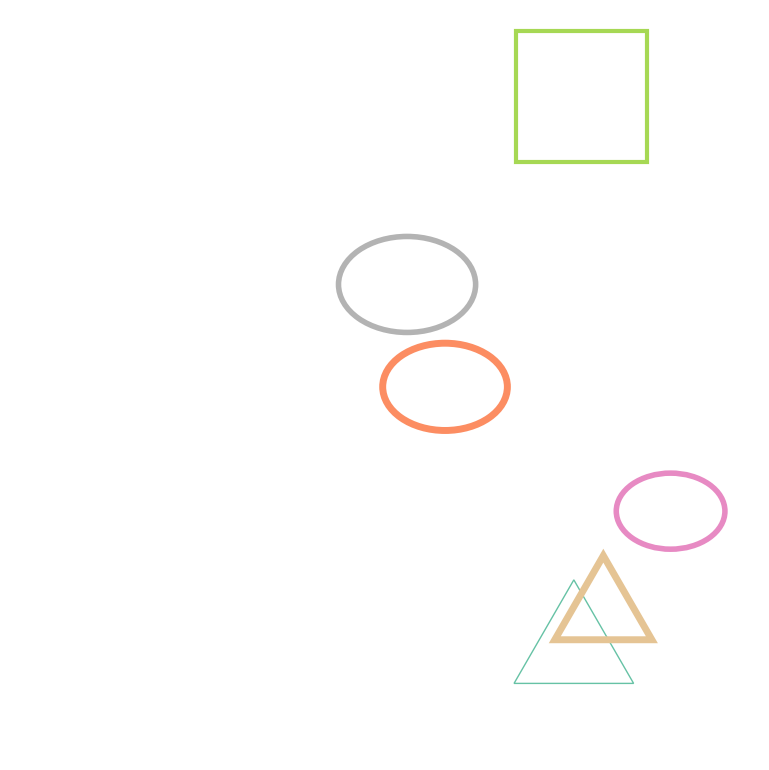[{"shape": "triangle", "thickness": 0.5, "radius": 0.45, "center": [0.745, 0.157]}, {"shape": "oval", "thickness": 2.5, "radius": 0.4, "center": [0.578, 0.498]}, {"shape": "oval", "thickness": 2, "radius": 0.35, "center": [0.871, 0.336]}, {"shape": "square", "thickness": 1.5, "radius": 0.43, "center": [0.755, 0.874]}, {"shape": "triangle", "thickness": 2.5, "radius": 0.36, "center": [0.784, 0.206]}, {"shape": "oval", "thickness": 2, "radius": 0.45, "center": [0.529, 0.631]}]